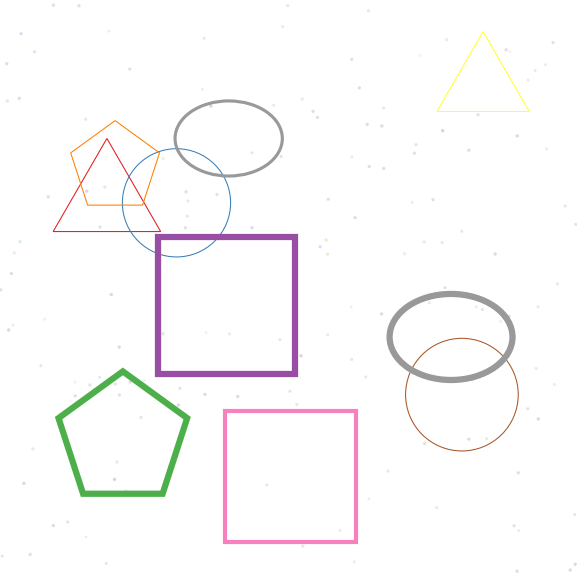[{"shape": "triangle", "thickness": 0.5, "radius": 0.54, "center": [0.185, 0.652]}, {"shape": "circle", "thickness": 0.5, "radius": 0.47, "center": [0.306, 0.648]}, {"shape": "pentagon", "thickness": 3, "radius": 0.59, "center": [0.213, 0.239]}, {"shape": "square", "thickness": 3, "radius": 0.59, "center": [0.392, 0.47]}, {"shape": "pentagon", "thickness": 0.5, "radius": 0.4, "center": [0.199, 0.709]}, {"shape": "triangle", "thickness": 0.5, "radius": 0.46, "center": [0.837, 0.852]}, {"shape": "circle", "thickness": 0.5, "radius": 0.49, "center": [0.8, 0.316]}, {"shape": "square", "thickness": 2, "radius": 0.57, "center": [0.502, 0.174]}, {"shape": "oval", "thickness": 1.5, "radius": 0.46, "center": [0.396, 0.759]}, {"shape": "oval", "thickness": 3, "radius": 0.53, "center": [0.781, 0.416]}]